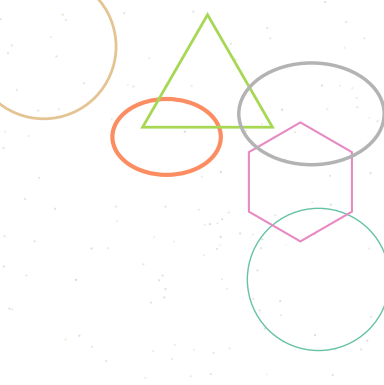[{"shape": "circle", "thickness": 1, "radius": 0.92, "center": [0.827, 0.274]}, {"shape": "oval", "thickness": 3, "radius": 0.7, "center": [0.433, 0.644]}, {"shape": "hexagon", "thickness": 1.5, "radius": 0.77, "center": [0.78, 0.528]}, {"shape": "triangle", "thickness": 2, "radius": 0.97, "center": [0.539, 0.767]}, {"shape": "circle", "thickness": 2, "radius": 0.94, "center": [0.114, 0.879]}, {"shape": "oval", "thickness": 2.5, "radius": 0.94, "center": [0.809, 0.704]}]